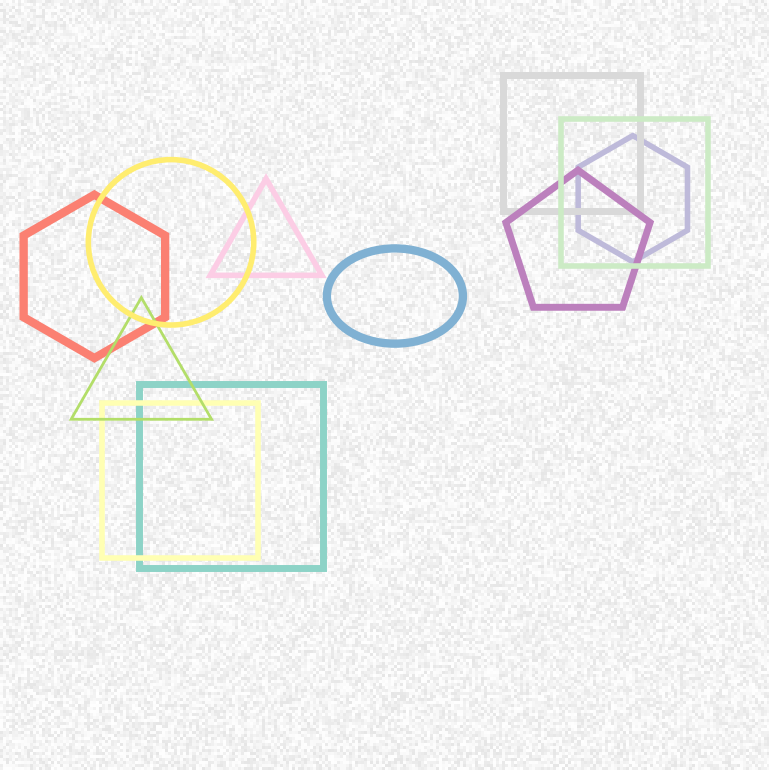[{"shape": "square", "thickness": 2.5, "radius": 0.6, "center": [0.3, 0.382]}, {"shape": "square", "thickness": 2, "radius": 0.5, "center": [0.234, 0.376]}, {"shape": "hexagon", "thickness": 2, "radius": 0.41, "center": [0.822, 0.742]}, {"shape": "hexagon", "thickness": 3, "radius": 0.53, "center": [0.123, 0.641]}, {"shape": "oval", "thickness": 3, "radius": 0.44, "center": [0.513, 0.616]}, {"shape": "triangle", "thickness": 1, "radius": 0.53, "center": [0.184, 0.508]}, {"shape": "triangle", "thickness": 2, "radius": 0.42, "center": [0.346, 0.684]}, {"shape": "square", "thickness": 2.5, "radius": 0.44, "center": [0.742, 0.814]}, {"shape": "pentagon", "thickness": 2.5, "radius": 0.49, "center": [0.751, 0.681]}, {"shape": "square", "thickness": 2, "radius": 0.48, "center": [0.824, 0.75]}, {"shape": "circle", "thickness": 2, "radius": 0.54, "center": [0.222, 0.685]}]